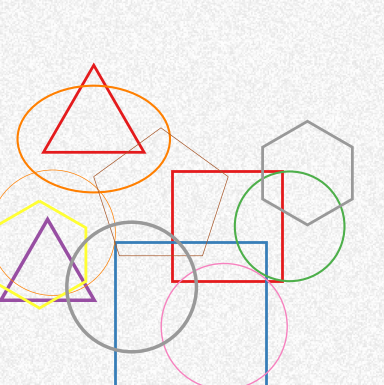[{"shape": "square", "thickness": 2, "radius": 0.71, "center": [0.59, 0.414]}, {"shape": "triangle", "thickness": 2, "radius": 0.75, "center": [0.244, 0.68]}, {"shape": "square", "thickness": 2, "radius": 0.98, "center": [0.495, 0.177]}, {"shape": "circle", "thickness": 1.5, "radius": 0.71, "center": [0.752, 0.412]}, {"shape": "triangle", "thickness": 2.5, "radius": 0.7, "center": [0.124, 0.29]}, {"shape": "circle", "thickness": 0.5, "radius": 0.81, "center": [0.137, 0.395]}, {"shape": "oval", "thickness": 1.5, "radius": 0.99, "center": [0.244, 0.639]}, {"shape": "hexagon", "thickness": 2, "radius": 0.7, "center": [0.103, 0.339]}, {"shape": "pentagon", "thickness": 0.5, "radius": 0.92, "center": [0.418, 0.484]}, {"shape": "circle", "thickness": 1, "radius": 0.82, "center": [0.582, 0.152]}, {"shape": "hexagon", "thickness": 2, "radius": 0.67, "center": [0.799, 0.55]}, {"shape": "circle", "thickness": 2.5, "radius": 0.84, "center": [0.342, 0.255]}]